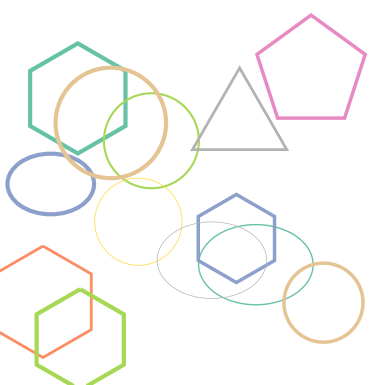[{"shape": "oval", "thickness": 1, "radius": 0.74, "center": [0.665, 0.313]}, {"shape": "hexagon", "thickness": 3, "radius": 0.71, "center": [0.202, 0.744]}, {"shape": "hexagon", "thickness": 2, "radius": 0.72, "center": [0.112, 0.216]}, {"shape": "hexagon", "thickness": 2.5, "radius": 0.57, "center": [0.614, 0.381]}, {"shape": "oval", "thickness": 3, "radius": 0.56, "center": [0.132, 0.522]}, {"shape": "pentagon", "thickness": 2.5, "radius": 0.74, "center": [0.808, 0.813]}, {"shape": "circle", "thickness": 1.5, "radius": 0.62, "center": [0.393, 0.634]}, {"shape": "hexagon", "thickness": 3, "radius": 0.65, "center": [0.208, 0.118]}, {"shape": "circle", "thickness": 0.5, "radius": 0.57, "center": [0.359, 0.424]}, {"shape": "circle", "thickness": 2.5, "radius": 0.51, "center": [0.84, 0.214]}, {"shape": "circle", "thickness": 3, "radius": 0.72, "center": [0.288, 0.681]}, {"shape": "triangle", "thickness": 2, "radius": 0.71, "center": [0.622, 0.682]}, {"shape": "oval", "thickness": 0.5, "radius": 0.71, "center": [0.55, 0.324]}]